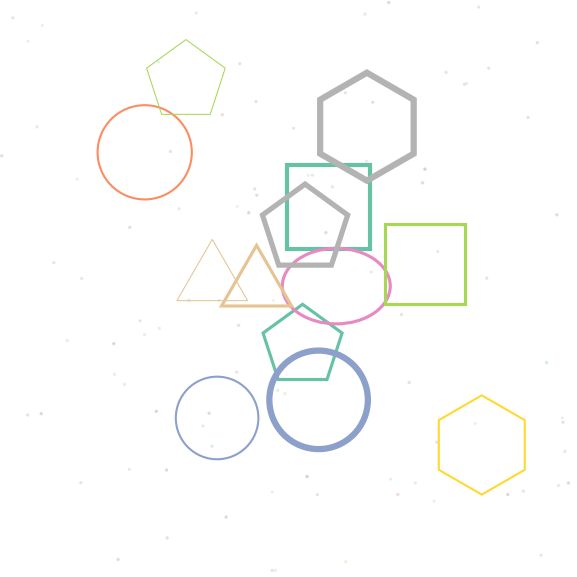[{"shape": "square", "thickness": 2, "radius": 0.36, "center": [0.569, 0.641]}, {"shape": "pentagon", "thickness": 1.5, "radius": 0.36, "center": [0.524, 0.4]}, {"shape": "circle", "thickness": 1, "radius": 0.41, "center": [0.251, 0.735]}, {"shape": "circle", "thickness": 3, "radius": 0.43, "center": [0.552, 0.307]}, {"shape": "circle", "thickness": 1, "radius": 0.36, "center": [0.376, 0.275]}, {"shape": "oval", "thickness": 1.5, "radius": 0.47, "center": [0.582, 0.504]}, {"shape": "pentagon", "thickness": 0.5, "radius": 0.36, "center": [0.322, 0.859]}, {"shape": "square", "thickness": 1.5, "radius": 0.34, "center": [0.736, 0.542]}, {"shape": "hexagon", "thickness": 1, "radius": 0.43, "center": [0.834, 0.229]}, {"shape": "triangle", "thickness": 0.5, "radius": 0.35, "center": [0.368, 0.514]}, {"shape": "triangle", "thickness": 1.5, "radius": 0.35, "center": [0.444, 0.504]}, {"shape": "hexagon", "thickness": 3, "radius": 0.47, "center": [0.635, 0.78]}, {"shape": "pentagon", "thickness": 2.5, "radius": 0.39, "center": [0.528, 0.603]}]